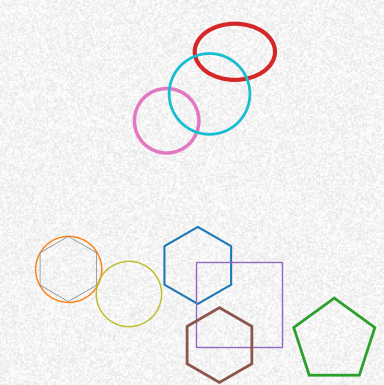[{"shape": "hexagon", "thickness": 1.5, "radius": 0.5, "center": [0.514, 0.311]}, {"shape": "circle", "thickness": 1, "radius": 0.43, "center": [0.178, 0.3]}, {"shape": "pentagon", "thickness": 2, "radius": 0.55, "center": [0.868, 0.115]}, {"shape": "oval", "thickness": 3, "radius": 0.52, "center": [0.61, 0.865]}, {"shape": "square", "thickness": 1, "radius": 0.56, "center": [0.621, 0.209]}, {"shape": "hexagon", "thickness": 2, "radius": 0.49, "center": [0.57, 0.104]}, {"shape": "circle", "thickness": 2.5, "radius": 0.42, "center": [0.433, 0.686]}, {"shape": "hexagon", "thickness": 0.5, "radius": 0.42, "center": [0.177, 0.302]}, {"shape": "circle", "thickness": 1, "radius": 0.42, "center": [0.335, 0.236]}, {"shape": "circle", "thickness": 2, "radius": 0.52, "center": [0.544, 0.756]}]